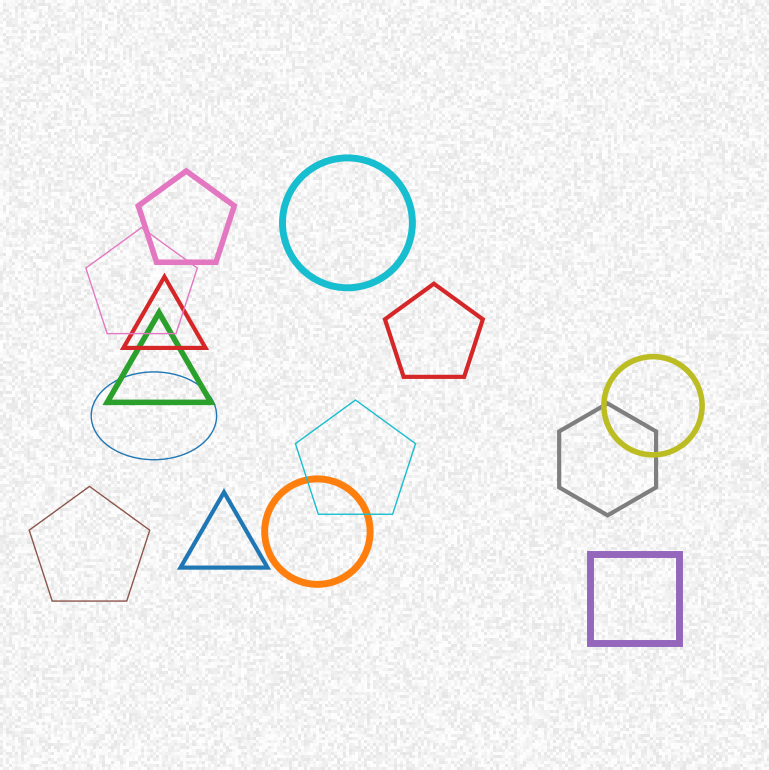[{"shape": "oval", "thickness": 0.5, "radius": 0.41, "center": [0.2, 0.46]}, {"shape": "triangle", "thickness": 1.5, "radius": 0.33, "center": [0.291, 0.295]}, {"shape": "circle", "thickness": 2.5, "radius": 0.34, "center": [0.412, 0.31]}, {"shape": "triangle", "thickness": 2, "radius": 0.39, "center": [0.207, 0.516]}, {"shape": "pentagon", "thickness": 1.5, "radius": 0.33, "center": [0.564, 0.565]}, {"shape": "triangle", "thickness": 1.5, "radius": 0.31, "center": [0.214, 0.579]}, {"shape": "square", "thickness": 2.5, "radius": 0.29, "center": [0.824, 0.222]}, {"shape": "pentagon", "thickness": 0.5, "radius": 0.41, "center": [0.116, 0.286]}, {"shape": "pentagon", "thickness": 2, "radius": 0.33, "center": [0.242, 0.712]}, {"shape": "pentagon", "thickness": 0.5, "radius": 0.38, "center": [0.184, 0.628]}, {"shape": "hexagon", "thickness": 1.5, "radius": 0.36, "center": [0.789, 0.403]}, {"shape": "circle", "thickness": 2, "radius": 0.32, "center": [0.848, 0.473]}, {"shape": "circle", "thickness": 2.5, "radius": 0.42, "center": [0.451, 0.711]}, {"shape": "pentagon", "thickness": 0.5, "radius": 0.41, "center": [0.462, 0.398]}]